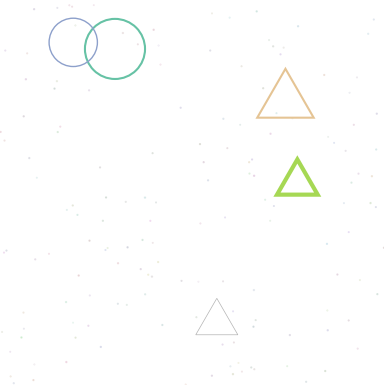[{"shape": "circle", "thickness": 1.5, "radius": 0.39, "center": [0.299, 0.873]}, {"shape": "circle", "thickness": 1, "radius": 0.31, "center": [0.19, 0.89]}, {"shape": "triangle", "thickness": 3, "radius": 0.3, "center": [0.772, 0.525]}, {"shape": "triangle", "thickness": 1.5, "radius": 0.42, "center": [0.741, 0.737]}, {"shape": "triangle", "thickness": 0.5, "radius": 0.32, "center": [0.563, 0.162]}]